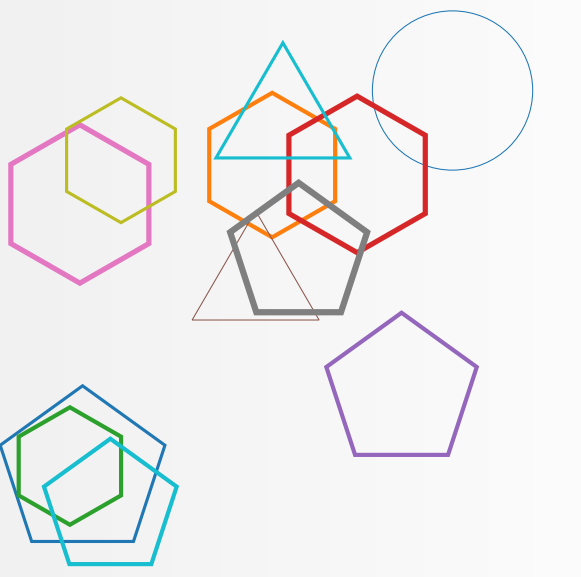[{"shape": "pentagon", "thickness": 1.5, "radius": 0.75, "center": [0.142, 0.182]}, {"shape": "circle", "thickness": 0.5, "radius": 0.69, "center": [0.779, 0.842]}, {"shape": "hexagon", "thickness": 2, "radius": 0.63, "center": [0.468, 0.713]}, {"shape": "hexagon", "thickness": 2, "radius": 0.51, "center": [0.12, 0.192]}, {"shape": "hexagon", "thickness": 2.5, "radius": 0.68, "center": [0.614, 0.697]}, {"shape": "pentagon", "thickness": 2, "radius": 0.68, "center": [0.691, 0.322]}, {"shape": "triangle", "thickness": 0.5, "radius": 0.63, "center": [0.44, 0.508]}, {"shape": "hexagon", "thickness": 2.5, "radius": 0.69, "center": [0.137, 0.646]}, {"shape": "pentagon", "thickness": 3, "radius": 0.62, "center": [0.514, 0.559]}, {"shape": "hexagon", "thickness": 1.5, "radius": 0.54, "center": [0.208, 0.722]}, {"shape": "triangle", "thickness": 1.5, "radius": 0.66, "center": [0.487, 0.792]}, {"shape": "pentagon", "thickness": 2, "radius": 0.6, "center": [0.19, 0.119]}]